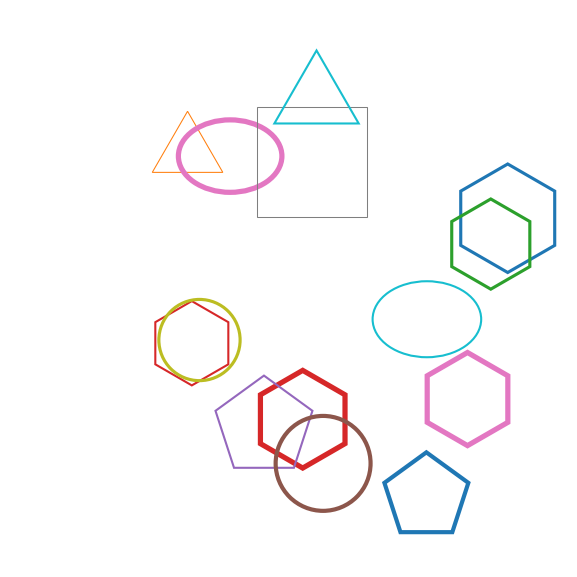[{"shape": "hexagon", "thickness": 1.5, "radius": 0.47, "center": [0.879, 0.621]}, {"shape": "pentagon", "thickness": 2, "radius": 0.38, "center": [0.738, 0.139]}, {"shape": "triangle", "thickness": 0.5, "radius": 0.35, "center": [0.325, 0.736]}, {"shape": "hexagon", "thickness": 1.5, "radius": 0.39, "center": [0.85, 0.576]}, {"shape": "hexagon", "thickness": 1, "radius": 0.36, "center": [0.332, 0.405]}, {"shape": "hexagon", "thickness": 2.5, "radius": 0.42, "center": [0.524, 0.273]}, {"shape": "pentagon", "thickness": 1, "radius": 0.44, "center": [0.457, 0.26]}, {"shape": "circle", "thickness": 2, "radius": 0.41, "center": [0.559, 0.197]}, {"shape": "hexagon", "thickness": 2.5, "radius": 0.4, "center": [0.81, 0.308]}, {"shape": "oval", "thickness": 2.5, "radius": 0.45, "center": [0.399, 0.729]}, {"shape": "square", "thickness": 0.5, "radius": 0.48, "center": [0.54, 0.719]}, {"shape": "circle", "thickness": 1.5, "radius": 0.35, "center": [0.345, 0.41]}, {"shape": "triangle", "thickness": 1, "radius": 0.42, "center": [0.548, 0.827]}, {"shape": "oval", "thickness": 1, "radius": 0.47, "center": [0.739, 0.446]}]